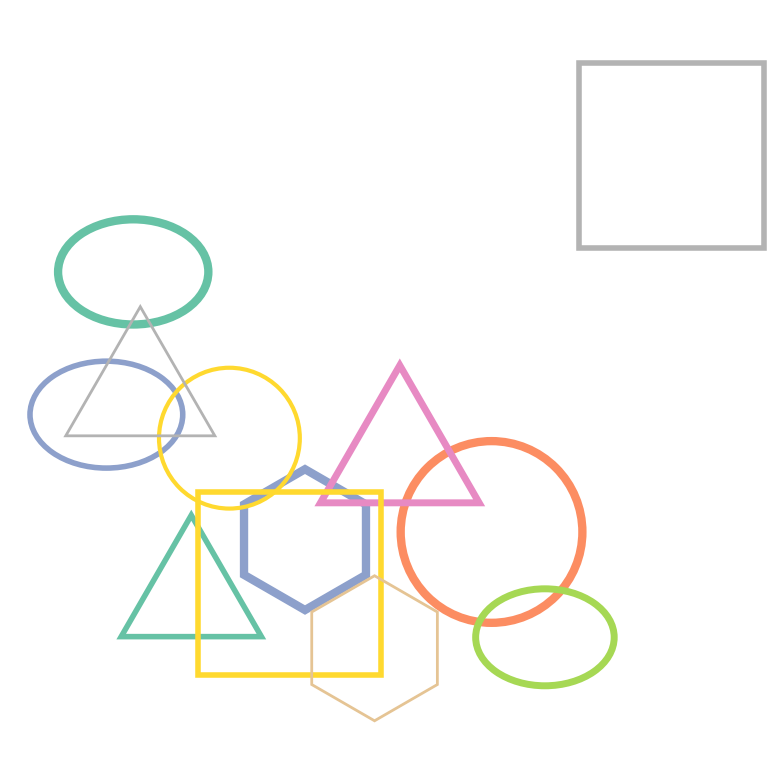[{"shape": "triangle", "thickness": 2, "radius": 0.53, "center": [0.248, 0.226]}, {"shape": "oval", "thickness": 3, "radius": 0.49, "center": [0.173, 0.647]}, {"shape": "circle", "thickness": 3, "radius": 0.59, "center": [0.638, 0.309]}, {"shape": "hexagon", "thickness": 3, "radius": 0.46, "center": [0.396, 0.299]}, {"shape": "oval", "thickness": 2, "radius": 0.5, "center": [0.138, 0.462]}, {"shape": "triangle", "thickness": 2.5, "radius": 0.59, "center": [0.519, 0.406]}, {"shape": "oval", "thickness": 2.5, "radius": 0.45, "center": [0.708, 0.172]}, {"shape": "circle", "thickness": 1.5, "radius": 0.46, "center": [0.298, 0.431]}, {"shape": "square", "thickness": 2, "radius": 0.59, "center": [0.376, 0.243]}, {"shape": "hexagon", "thickness": 1, "radius": 0.47, "center": [0.486, 0.158]}, {"shape": "square", "thickness": 2, "radius": 0.6, "center": [0.872, 0.798]}, {"shape": "triangle", "thickness": 1, "radius": 0.56, "center": [0.182, 0.49]}]